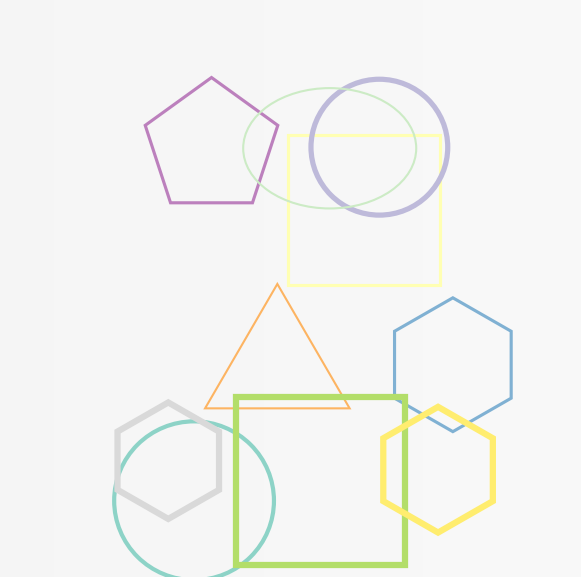[{"shape": "circle", "thickness": 2, "radius": 0.69, "center": [0.334, 0.132]}, {"shape": "square", "thickness": 1.5, "radius": 0.65, "center": [0.626, 0.635]}, {"shape": "circle", "thickness": 2.5, "radius": 0.59, "center": [0.653, 0.744]}, {"shape": "hexagon", "thickness": 1.5, "radius": 0.58, "center": [0.779, 0.368]}, {"shape": "triangle", "thickness": 1, "radius": 0.72, "center": [0.477, 0.364]}, {"shape": "square", "thickness": 3, "radius": 0.73, "center": [0.552, 0.166]}, {"shape": "hexagon", "thickness": 3, "radius": 0.5, "center": [0.289, 0.201]}, {"shape": "pentagon", "thickness": 1.5, "radius": 0.6, "center": [0.364, 0.745]}, {"shape": "oval", "thickness": 1, "radius": 0.74, "center": [0.567, 0.742]}, {"shape": "hexagon", "thickness": 3, "radius": 0.54, "center": [0.754, 0.186]}]